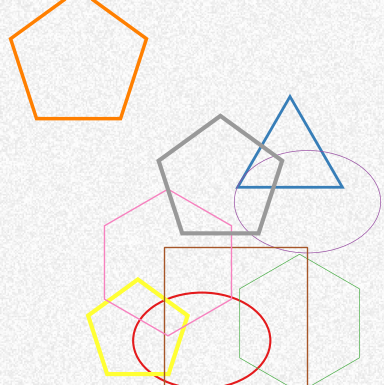[{"shape": "oval", "thickness": 1.5, "radius": 0.89, "center": [0.524, 0.115]}, {"shape": "triangle", "thickness": 2, "radius": 0.79, "center": [0.753, 0.592]}, {"shape": "hexagon", "thickness": 0.5, "radius": 0.9, "center": [0.778, 0.16]}, {"shape": "oval", "thickness": 0.5, "radius": 0.95, "center": [0.799, 0.476]}, {"shape": "pentagon", "thickness": 2.5, "radius": 0.93, "center": [0.204, 0.842]}, {"shape": "pentagon", "thickness": 3, "radius": 0.68, "center": [0.358, 0.138]}, {"shape": "square", "thickness": 1, "radius": 0.92, "center": [0.612, 0.174]}, {"shape": "hexagon", "thickness": 1, "radius": 0.95, "center": [0.436, 0.318]}, {"shape": "pentagon", "thickness": 3, "radius": 0.84, "center": [0.572, 0.53]}]